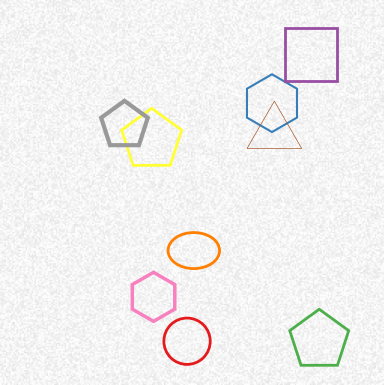[{"shape": "circle", "thickness": 2, "radius": 0.3, "center": [0.486, 0.114]}, {"shape": "hexagon", "thickness": 1.5, "radius": 0.38, "center": [0.706, 0.732]}, {"shape": "pentagon", "thickness": 2, "radius": 0.4, "center": [0.829, 0.116]}, {"shape": "square", "thickness": 2, "radius": 0.34, "center": [0.808, 0.858]}, {"shape": "oval", "thickness": 2, "radius": 0.33, "center": [0.503, 0.349]}, {"shape": "pentagon", "thickness": 2, "radius": 0.41, "center": [0.394, 0.637]}, {"shape": "triangle", "thickness": 0.5, "radius": 0.41, "center": [0.713, 0.655]}, {"shape": "hexagon", "thickness": 2.5, "radius": 0.32, "center": [0.399, 0.229]}, {"shape": "pentagon", "thickness": 3, "radius": 0.32, "center": [0.323, 0.674]}]